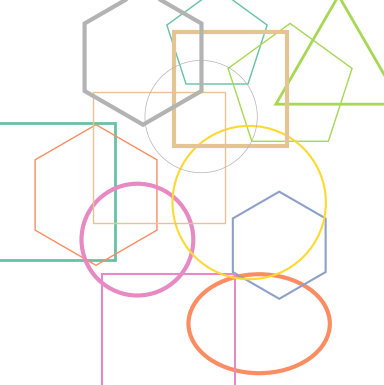[{"shape": "pentagon", "thickness": 1, "radius": 0.68, "center": [0.564, 0.893]}, {"shape": "square", "thickness": 2, "radius": 0.89, "center": [0.122, 0.503]}, {"shape": "oval", "thickness": 3, "radius": 0.92, "center": [0.673, 0.159]}, {"shape": "hexagon", "thickness": 1, "radius": 0.91, "center": [0.249, 0.494]}, {"shape": "hexagon", "thickness": 1.5, "radius": 0.7, "center": [0.725, 0.363]}, {"shape": "square", "thickness": 1.5, "radius": 0.86, "center": [0.437, 0.116]}, {"shape": "circle", "thickness": 3, "radius": 0.73, "center": [0.357, 0.378]}, {"shape": "pentagon", "thickness": 1, "radius": 0.85, "center": [0.753, 0.77]}, {"shape": "triangle", "thickness": 2, "radius": 0.94, "center": [0.879, 0.823]}, {"shape": "circle", "thickness": 1.5, "radius": 1.0, "center": [0.647, 0.474]}, {"shape": "square", "thickness": 3, "radius": 0.74, "center": [0.599, 0.769]}, {"shape": "square", "thickness": 1, "radius": 0.85, "center": [0.413, 0.591]}, {"shape": "hexagon", "thickness": 3, "radius": 0.88, "center": [0.371, 0.851]}, {"shape": "circle", "thickness": 0.5, "radius": 0.73, "center": [0.522, 0.697]}]